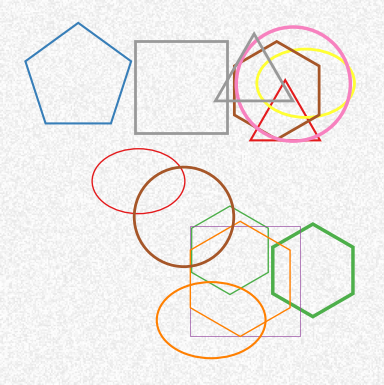[{"shape": "triangle", "thickness": 1.5, "radius": 0.52, "center": [0.741, 0.688]}, {"shape": "oval", "thickness": 1, "radius": 0.6, "center": [0.36, 0.529]}, {"shape": "pentagon", "thickness": 1.5, "radius": 0.72, "center": [0.203, 0.796]}, {"shape": "hexagon", "thickness": 2.5, "radius": 0.6, "center": [0.813, 0.298]}, {"shape": "hexagon", "thickness": 1, "radius": 0.57, "center": [0.597, 0.35]}, {"shape": "square", "thickness": 0.5, "radius": 0.72, "center": [0.635, 0.269]}, {"shape": "hexagon", "thickness": 1, "radius": 0.75, "center": [0.624, 0.276]}, {"shape": "oval", "thickness": 1.5, "radius": 0.71, "center": [0.549, 0.168]}, {"shape": "oval", "thickness": 2, "radius": 0.63, "center": [0.794, 0.784]}, {"shape": "hexagon", "thickness": 2, "radius": 0.64, "center": [0.719, 0.765]}, {"shape": "circle", "thickness": 2, "radius": 0.65, "center": [0.478, 0.437]}, {"shape": "circle", "thickness": 2.5, "radius": 0.74, "center": [0.762, 0.782]}, {"shape": "square", "thickness": 2, "radius": 0.6, "center": [0.47, 0.773]}, {"shape": "triangle", "thickness": 2, "radius": 0.58, "center": [0.66, 0.796]}]